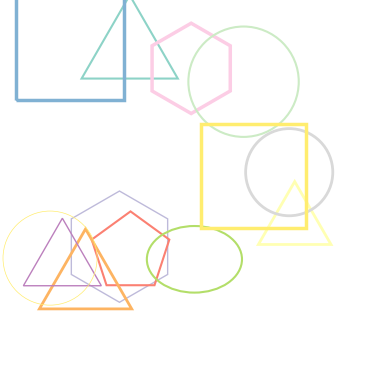[{"shape": "triangle", "thickness": 1.5, "radius": 0.72, "center": [0.337, 0.868]}, {"shape": "triangle", "thickness": 2, "radius": 0.54, "center": [0.765, 0.419]}, {"shape": "hexagon", "thickness": 1, "radius": 0.72, "center": [0.31, 0.359]}, {"shape": "pentagon", "thickness": 1.5, "radius": 0.53, "center": [0.339, 0.345]}, {"shape": "square", "thickness": 2.5, "radius": 0.7, "center": [0.182, 0.88]}, {"shape": "triangle", "thickness": 2, "radius": 0.69, "center": [0.222, 0.267]}, {"shape": "oval", "thickness": 1.5, "radius": 0.62, "center": [0.505, 0.326]}, {"shape": "hexagon", "thickness": 2.5, "radius": 0.59, "center": [0.497, 0.822]}, {"shape": "circle", "thickness": 2, "radius": 0.57, "center": [0.751, 0.553]}, {"shape": "triangle", "thickness": 1, "radius": 0.58, "center": [0.162, 0.316]}, {"shape": "circle", "thickness": 1.5, "radius": 0.72, "center": [0.633, 0.788]}, {"shape": "square", "thickness": 2.5, "radius": 0.68, "center": [0.659, 0.543]}, {"shape": "circle", "thickness": 0.5, "radius": 0.61, "center": [0.13, 0.33]}]